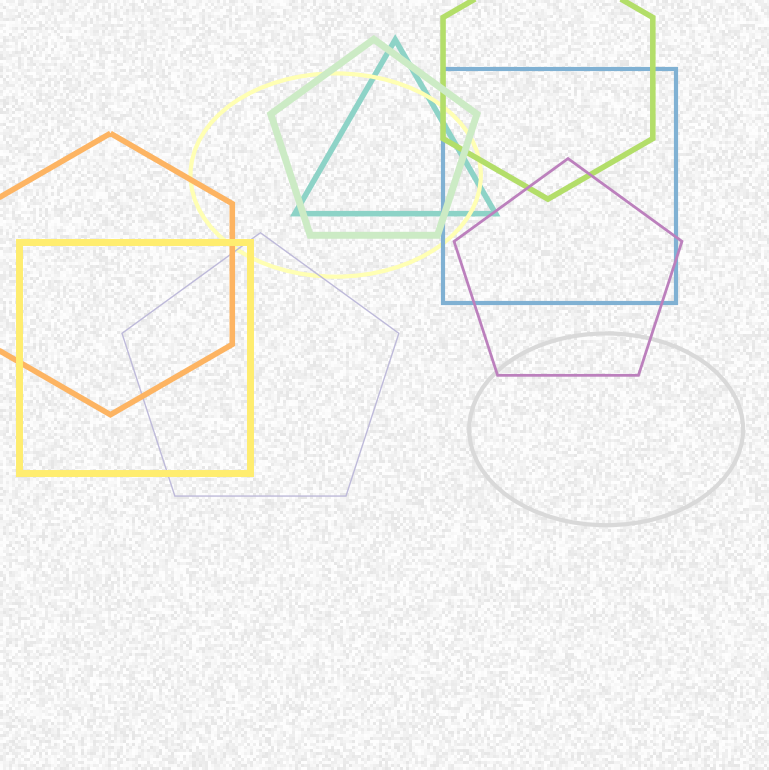[{"shape": "triangle", "thickness": 2, "radius": 0.75, "center": [0.513, 0.798]}, {"shape": "oval", "thickness": 1.5, "radius": 0.94, "center": [0.436, 0.773]}, {"shape": "pentagon", "thickness": 0.5, "radius": 0.95, "center": [0.338, 0.509]}, {"shape": "square", "thickness": 1.5, "radius": 0.76, "center": [0.727, 0.758]}, {"shape": "hexagon", "thickness": 2, "radius": 0.91, "center": [0.143, 0.644]}, {"shape": "hexagon", "thickness": 2, "radius": 0.79, "center": [0.712, 0.899]}, {"shape": "oval", "thickness": 1.5, "radius": 0.89, "center": [0.787, 0.442]}, {"shape": "pentagon", "thickness": 1, "radius": 0.78, "center": [0.738, 0.638]}, {"shape": "pentagon", "thickness": 2.5, "radius": 0.7, "center": [0.485, 0.808]}, {"shape": "square", "thickness": 2.5, "radius": 0.75, "center": [0.175, 0.536]}]